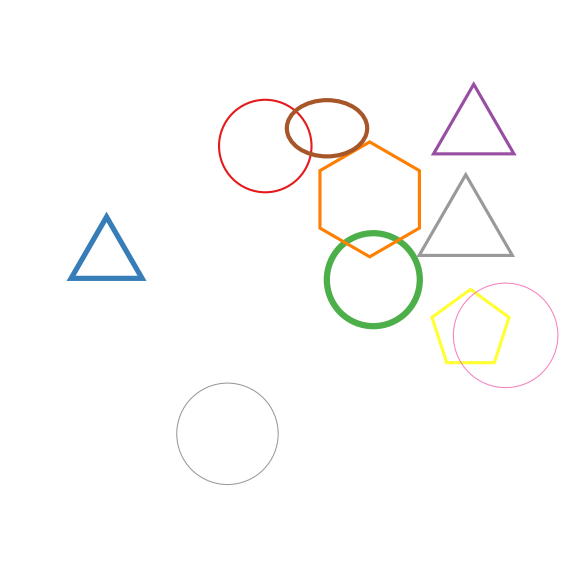[{"shape": "circle", "thickness": 1, "radius": 0.4, "center": [0.459, 0.746]}, {"shape": "triangle", "thickness": 2.5, "radius": 0.35, "center": [0.185, 0.553]}, {"shape": "circle", "thickness": 3, "radius": 0.4, "center": [0.646, 0.515]}, {"shape": "triangle", "thickness": 1.5, "radius": 0.4, "center": [0.82, 0.773]}, {"shape": "hexagon", "thickness": 1.5, "radius": 0.5, "center": [0.64, 0.654]}, {"shape": "pentagon", "thickness": 1.5, "radius": 0.35, "center": [0.815, 0.428]}, {"shape": "oval", "thickness": 2, "radius": 0.35, "center": [0.566, 0.777]}, {"shape": "circle", "thickness": 0.5, "radius": 0.45, "center": [0.876, 0.418]}, {"shape": "triangle", "thickness": 1.5, "radius": 0.47, "center": [0.807, 0.603]}, {"shape": "circle", "thickness": 0.5, "radius": 0.44, "center": [0.394, 0.248]}]